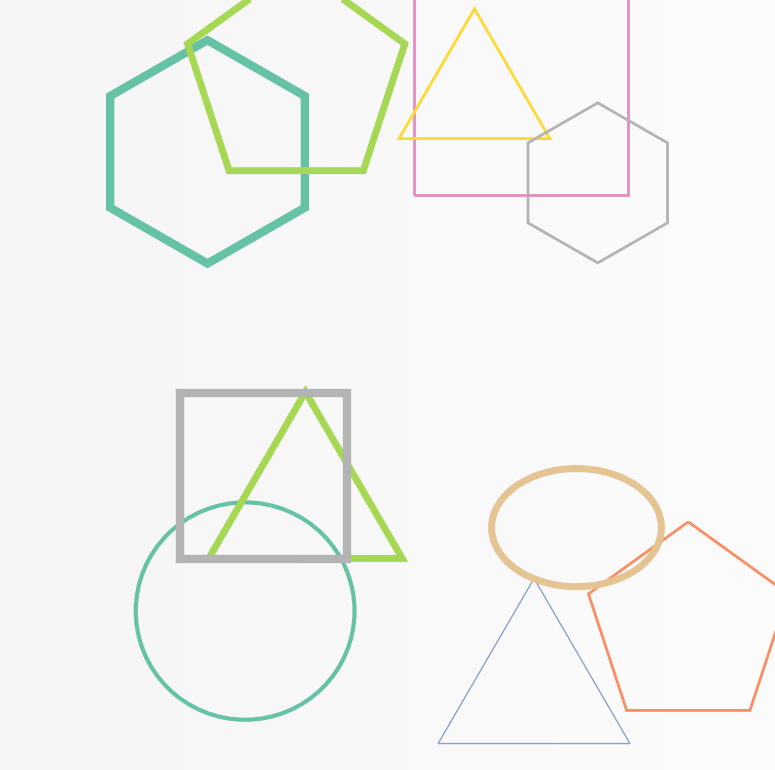[{"shape": "hexagon", "thickness": 3, "radius": 0.73, "center": [0.268, 0.803]}, {"shape": "circle", "thickness": 1.5, "radius": 0.71, "center": [0.316, 0.206]}, {"shape": "pentagon", "thickness": 1, "radius": 0.68, "center": [0.888, 0.187]}, {"shape": "triangle", "thickness": 0.5, "radius": 0.71, "center": [0.689, 0.106]}, {"shape": "square", "thickness": 1, "radius": 0.69, "center": [0.672, 0.885]}, {"shape": "pentagon", "thickness": 2.5, "radius": 0.74, "center": [0.382, 0.898]}, {"shape": "triangle", "thickness": 2.5, "radius": 0.72, "center": [0.394, 0.347]}, {"shape": "triangle", "thickness": 1, "radius": 0.56, "center": [0.612, 0.876]}, {"shape": "oval", "thickness": 2.5, "radius": 0.55, "center": [0.744, 0.315]}, {"shape": "hexagon", "thickness": 1, "radius": 0.52, "center": [0.771, 0.763]}, {"shape": "square", "thickness": 3, "radius": 0.54, "center": [0.339, 0.382]}]